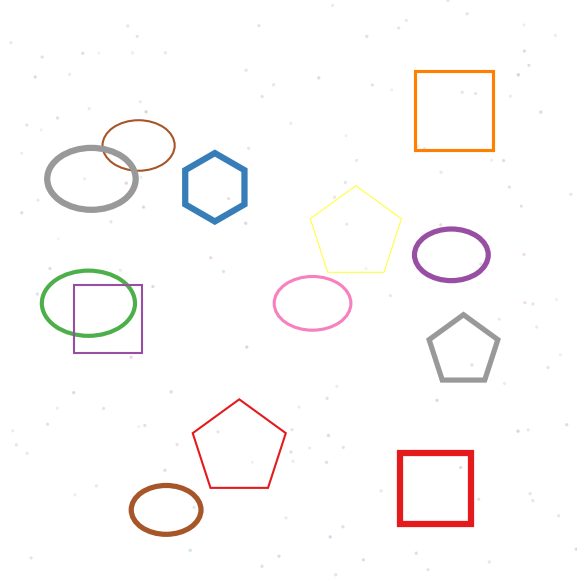[{"shape": "pentagon", "thickness": 1, "radius": 0.42, "center": [0.414, 0.223]}, {"shape": "square", "thickness": 3, "radius": 0.31, "center": [0.753, 0.154]}, {"shape": "hexagon", "thickness": 3, "radius": 0.3, "center": [0.372, 0.675]}, {"shape": "oval", "thickness": 2, "radius": 0.4, "center": [0.153, 0.474]}, {"shape": "square", "thickness": 1, "radius": 0.3, "center": [0.187, 0.446]}, {"shape": "oval", "thickness": 2.5, "radius": 0.32, "center": [0.782, 0.558]}, {"shape": "square", "thickness": 1.5, "radius": 0.34, "center": [0.787, 0.808]}, {"shape": "pentagon", "thickness": 0.5, "radius": 0.41, "center": [0.616, 0.595]}, {"shape": "oval", "thickness": 1, "radius": 0.31, "center": [0.24, 0.747]}, {"shape": "oval", "thickness": 2.5, "radius": 0.3, "center": [0.288, 0.116]}, {"shape": "oval", "thickness": 1.5, "radius": 0.33, "center": [0.541, 0.474]}, {"shape": "oval", "thickness": 3, "radius": 0.38, "center": [0.158, 0.689]}, {"shape": "pentagon", "thickness": 2.5, "radius": 0.31, "center": [0.803, 0.392]}]